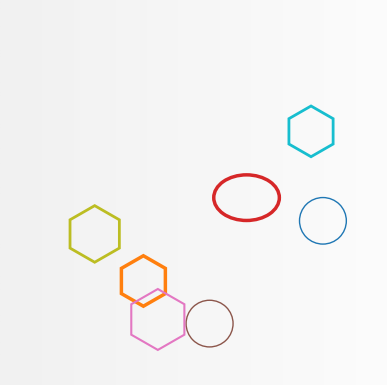[{"shape": "circle", "thickness": 1, "radius": 0.3, "center": [0.833, 0.426]}, {"shape": "hexagon", "thickness": 2.5, "radius": 0.33, "center": [0.37, 0.27]}, {"shape": "oval", "thickness": 2.5, "radius": 0.42, "center": [0.636, 0.487]}, {"shape": "circle", "thickness": 1, "radius": 0.3, "center": [0.541, 0.16]}, {"shape": "hexagon", "thickness": 1.5, "radius": 0.4, "center": [0.407, 0.17]}, {"shape": "hexagon", "thickness": 2, "radius": 0.37, "center": [0.244, 0.392]}, {"shape": "hexagon", "thickness": 2, "radius": 0.33, "center": [0.803, 0.659]}]